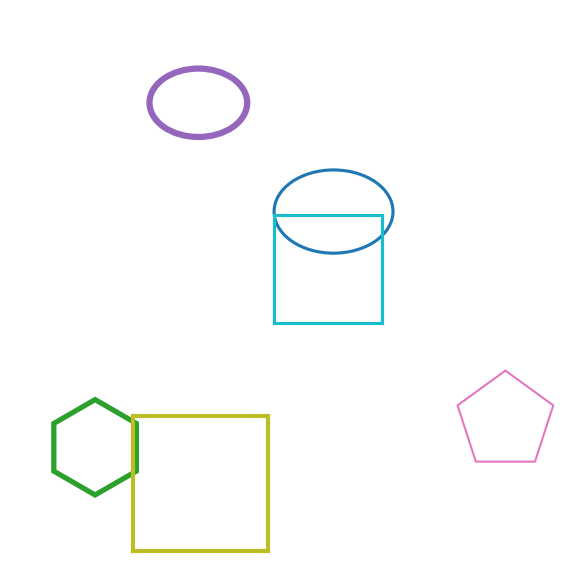[{"shape": "oval", "thickness": 1.5, "radius": 0.51, "center": [0.578, 0.633]}, {"shape": "hexagon", "thickness": 2.5, "radius": 0.41, "center": [0.165, 0.225]}, {"shape": "oval", "thickness": 3, "radius": 0.42, "center": [0.343, 0.821]}, {"shape": "pentagon", "thickness": 1, "radius": 0.44, "center": [0.875, 0.27]}, {"shape": "square", "thickness": 2, "radius": 0.59, "center": [0.347, 0.161]}, {"shape": "square", "thickness": 1.5, "radius": 0.47, "center": [0.569, 0.533]}]